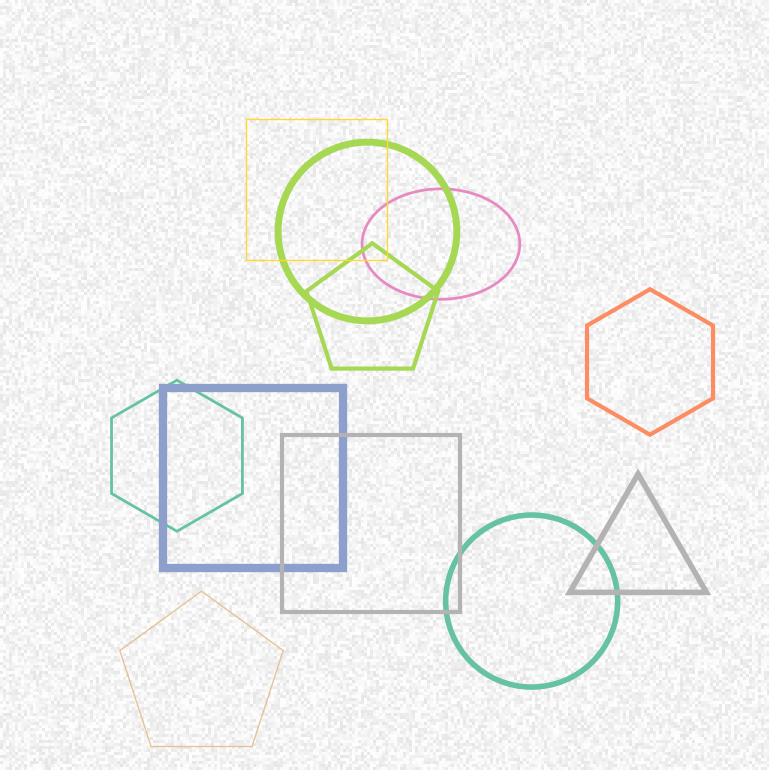[{"shape": "hexagon", "thickness": 1, "radius": 0.49, "center": [0.23, 0.408]}, {"shape": "circle", "thickness": 2, "radius": 0.56, "center": [0.69, 0.219]}, {"shape": "hexagon", "thickness": 1.5, "radius": 0.47, "center": [0.844, 0.53]}, {"shape": "square", "thickness": 3, "radius": 0.58, "center": [0.328, 0.379]}, {"shape": "oval", "thickness": 1, "radius": 0.51, "center": [0.573, 0.683]}, {"shape": "pentagon", "thickness": 1.5, "radius": 0.45, "center": [0.484, 0.594]}, {"shape": "circle", "thickness": 2.5, "radius": 0.58, "center": [0.477, 0.699]}, {"shape": "square", "thickness": 0.5, "radius": 0.46, "center": [0.411, 0.754]}, {"shape": "pentagon", "thickness": 0.5, "radius": 0.56, "center": [0.262, 0.121]}, {"shape": "triangle", "thickness": 2, "radius": 0.51, "center": [0.829, 0.282]}, {"shape": "square", "thickness": 1.5, "radius": 0.58, "center": [0.482, 0.32]}]